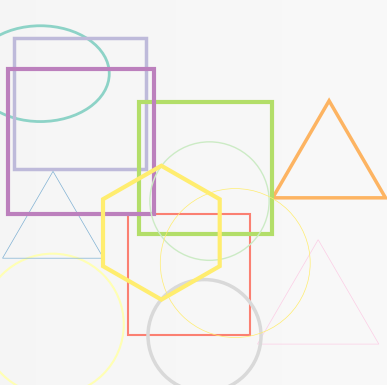[{"shape": "oval", "thickness": 2, "radius": 0.89, "center": [0.104, 0.809]}, {"shape": "circle", "thickness": 1.5, "radius": 0.92, "center": [0.136, 0.157]}, {"shape": "square", "thickness": 2.5, "radius": 0.85, "center": [0.207, 0.73]}, {"shape": "square", "thickness": 1.5, "radius": 0.79, "center": [0.487, 0.287]}, {"shape": "triangle", "thickness": 0.5, "radius": 0.75, "center": [0.137, 0.405]}, {"shape": "triangle", "thickness": 2.5, "radius": 0.84, "center": [0.849, 0.57]}, {"shape": "square", "thickness": 3, "radius": 0.86, "center": [0.53, 0.564]}, {"shape": "triangle", "thickness": 0.5, "radius": 0.9, "center": [0.821, 0.197]}, {"shape": "circle", "thickness": 2.5, "radius": 0.73, "center": [0.528, 0.128]}, {"shape": "square", "thickness": 3, "radius": 0.94, "center": [0.209, 0.633]}, {"shape": "circle", "thickness": 1, "radius": 0.77, "center": [0.541, 0.478]}, {"shape": "hexagon", "thickness": 3, "radius": 0.87, "center": [0.416, 0.396]}, {"shape": "circle", "thickness": 0.5, "radius": 0.97, "center": [0.607, 0.317]}]